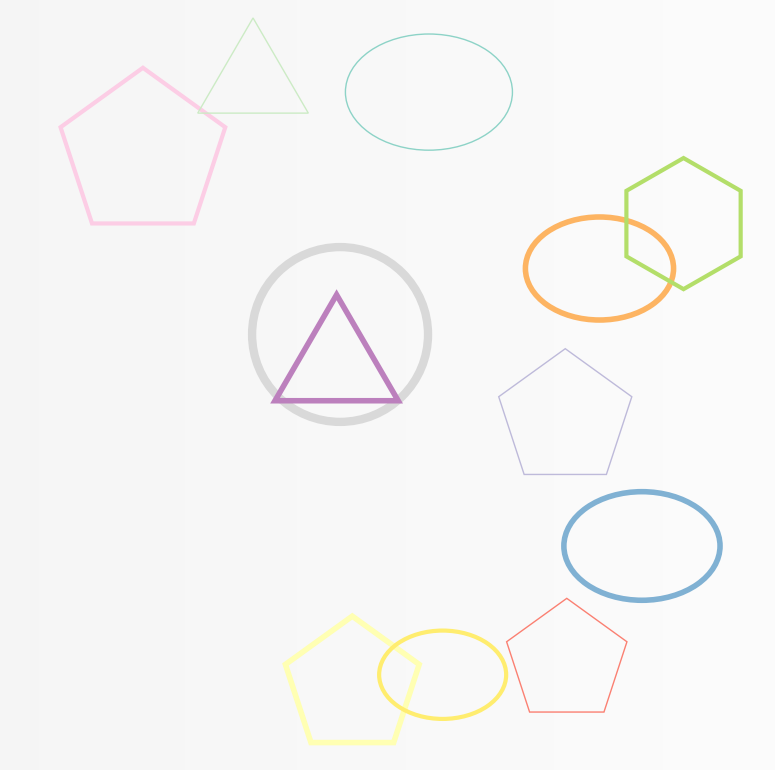[{"shape": "oval", "thickness": 0.5, "radius": 0.54, "center": [0.553, 0.88]}, {"shape": "pentagon", "thickness": 2, "radius": 0.45, "center": [0.455, 0.109]}, {"shape": "pentagon", "thickness": 0.5, "radius": 0.45, "center": [0.729, 0.457]}, {"shape": "pentagon", "thickness": 0.5, "radius": 0.41, "center": [0.731, 0.141]}, {"shape": "oval", "thickness": 2, "radius": 0.5, "center": [0.828, 0.291]}, {"shape": "oval", "thickness": 2, "radius": 0.48, "center": [0.774, 0.651]}, {"shape": "hexagon", "thickness": 1.5, "radius": 0.43, "center": [0.882, 0.71]}, {"shape": "pentagon", "thickness": 1.5, "radius": 0.56, "center": [0.184, 0.8]}, {"shape": "circle", "thickness": 3, "radius": 0.57, "center": [0.439, 0.566]}, {"shape": "triangle", "thickness": 2, "radius": 0.46, "center": [0.434, 0.525]}, {"shape": "triangle", "thickness": 0.5, "radius": 0.41, "center": [0.326, 0.894]}, {"shape": "oval", "thickness": 1.5, "radius": 0.41, "center": [0.571, 0.124]}]